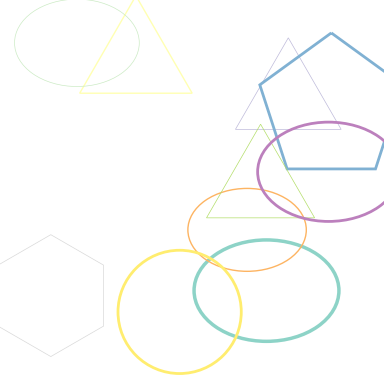[{"shape": "oval", "thickness": 2.5, "radius": 0.94, "center": [0.692, 0.245]}, {"shape": "triangle", "thickness": 1, "radius": 0.84, "center": [0.353, 0.842]}, {"shape": "triangle", "thickness": 0.5, "radius": 0.79, "center": [0.749, 0.743]}, {"shape": "pentagon", "thickness": 2, "radius": 0.98, "center": [0.861, 0.719]}, {"shape": "oval", "thickness": 1, "radius": 0.77, "center": [0.642, 0.403]}, {"shape": "triangle", "thickness": 0.5, "radius": 0.81, "center": [0.677, 0.515]}, {"shape": "hexagon", "thickness": 0.5, "radius": 0.79, "center": [0.132, 0.232]}, {"shape": "oval", "thickness": 2, "radius": 0.92, "center": [0.853, 0.554]}, {"shape": "oval", "thickness": 0.5, "radius": 0.81, "center": [0.2, 0.889]}, {"shape": "circle", "thickness": 2, "radius": 0.8, "center": [0.467, 0.19]}]